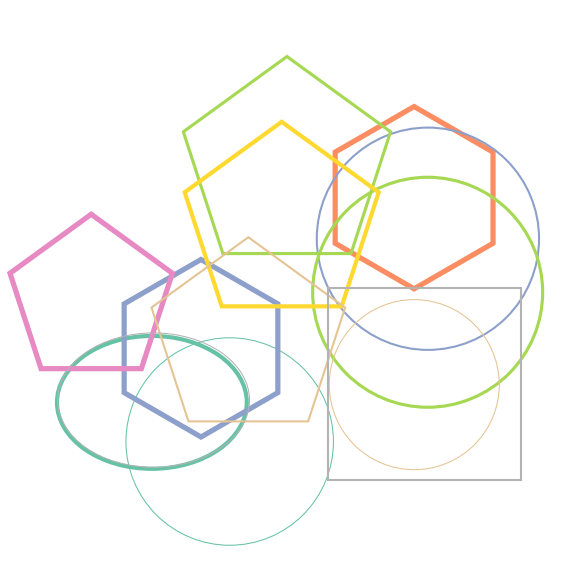[{"shape": "oval", "thickness": 2, "radius": 0.82, "center": [0.263, 0.302]}, {"shape": "circle", "thickness": 0.5, "radius": 0.9, "center": [0.398, 0.235]}, {"shape": "hexagon", "thickness": 2.5, "radius": 0.79, "center": [0.717, 0.657]}, {"shape": "circle", "thickness": 1, "radius": 0.96, "center": [0.741, 0.586]}, {"shape": "hexagon", "thickness": 2.5, "radius": 0.77, "center": [0.348, 0.396]}, {"shape": "pentagon", "thickness": 2.5, "radius": 0.74, "center": [0.158, 0.48]}, {"shape": "pentagon", "thickness": 1.5, "radius": 0.94, "center": [0.497, 0.713]}, {"shape": "circle", "thickness": 1.5, "radius": 1.0, "center": [0.741, 0.493]}, {"shape": "pentagon", "thickness": 2, "radius": 0.88, "center": [0.488, 0.612]}, {"shape": "pentagon", "thickness": 1, "radius": 0.88, "center": [0.43, 0.412]}, {"shape": "circle", "thickness": 0.5, "radius": 0.74, "center": [0.717, 0.333]}, {"shape": "square", "thickness": 1, "radius": 0.83, "center": [0.735, 0.334]}, {"shape": "oval", "thickness": 0.5, "radius": 0.83, "center": [0.266, 0.306]}]